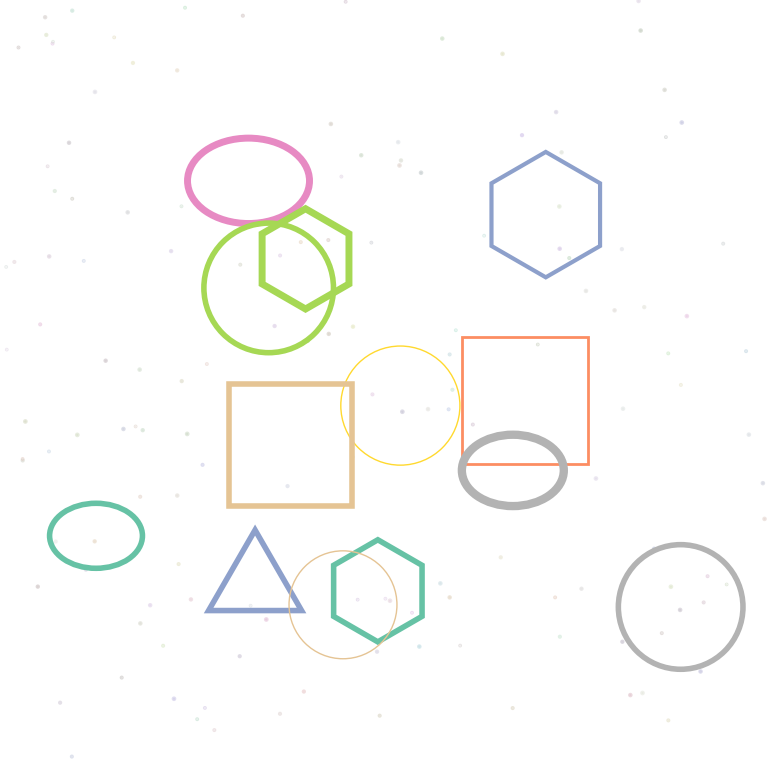[{"shape": "oval", "thickness": 2, "radius": 0.3, "center": [0.125, 0.304]}, {"shape": "hexagon", "thickness": 2, "radius": 0.33, "center": [0.491, 0.233]}, {"shape": "square", "thickness": 1, "radius": 0.41, "center": [0.682, 0.48]}, {"shape": "triangle", "thickness": 2, "radius": 0.35, "center": [0.331, 0.242]}, {"shape": "hexagon", "thickness": 1.5, "radius": 0.41, "center": [0.709, 0.721]}, {"shape": "oval", "thickness": 2.5, "radius": 0.4, "center": [0.323, 0.765]}, {"shape": "circle", "thickness": 2, "radius": 0.42, "center": [0.349, 0.626]}, {"shape": "hexagon", "thickness": 2.5, "radius": 0.33, "center": [0.397, 0.664]}, {"shape": "circle", "thickness": 0.5, "radius": 0.39, "center": [0.52, 0.473]}, {"shape": "circle", "thickness": 0.5, "radius": 0.35, "center": [0.445, 0.215]}, {"shape": "square", "thickness": 2, "radius": 0.4, "center": [0.377, 0.422]}, {"shape": "oval", "thickness": 3, "radius": 0.33, "center": [0.666, 0.389]}, {"shape": "circle", "thickness": 2, "radius": 0.4, "center": [0.884, 0.212]}]